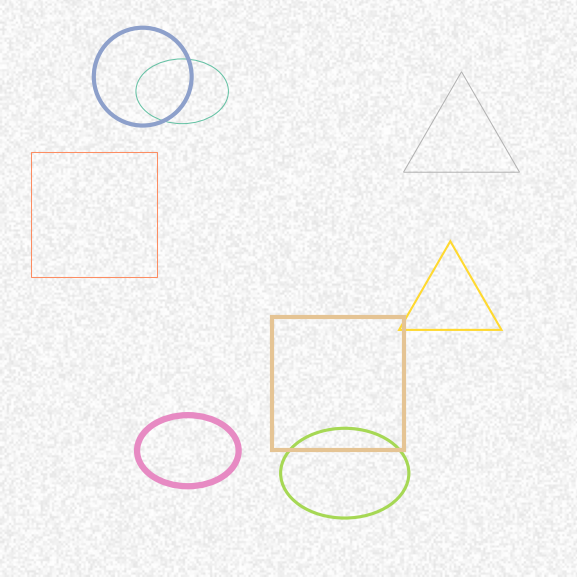[{"shape": "oval", "thickness": 0.5, "radius": 0.4, "center": [0.315, 0.841]}, {"shape": "square", "thickness": 0.5, "radius": 0.54, "center": [0.163, 0.628]}, {"shape": "circle", "thickness": 2, "radius": 0.42, "center": [0.247, 0.866]}, {"shape": "oval", "thickness": 3, "radius": 0.44, "center": [0.325, 0.219]}, {"shape": "oval", "thickness": 1.5, "radius": 0.56, "center": [0.597, 0.18]}, {"shape": "triangle", "thickness": 1, "radius": 0.51, "center": [0.78, 0.479]}, {"shape": "square", "thickness": 2, "radius": 0.57, "center": [0.586, 0.335]}, {"shape": "triangle", "thickness": 0.5, "radius": 0.58, "center": [0.799, 0.759]}]